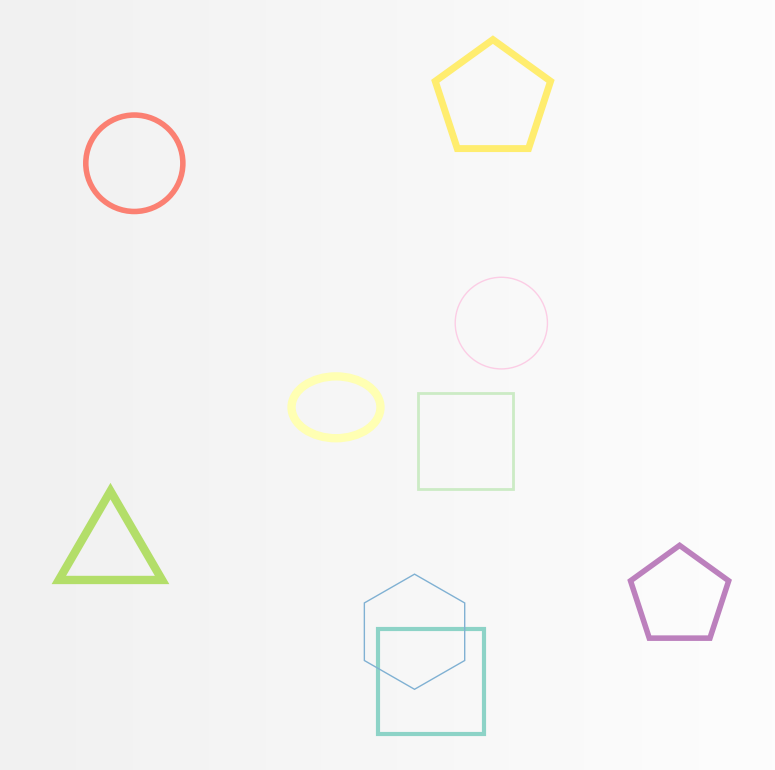[{"shape": "square", "thickness": 1.5, "radius": 0.34, "center": [0.556, 0.115]}, {"shape": "oval", "thickness": 3, "radius": 0.29, "center": [0.434, 0.471]}, {"shape": "circle", "thickness": 2, "radius": 0.31, "center": [0.173, 0.788]}, {"shape": "hexagon", "thickness": 0.5, "radius": 0.37, "center": [0.535, 0.18]}, {"shape": "triangle", "thickness": 3, "radius": 0.38, "center": [0.143, 0.285]}, {"shape": "circle", "thickness": 0.5, "radius": 0.3, "center": [0.647, 0.58]}, {"shape": "pentagon", "thickness": 2, "radius": 0.33, "center": [0.877, 0.225]}, {"shape": "square", "thickness": 1, "radius": 0.31, "center": [0.601, 0.427]}, {"shape": "pentagon", "thickness": 2.5, "radius": 0.39, "center": [0.636, 0.87]}]